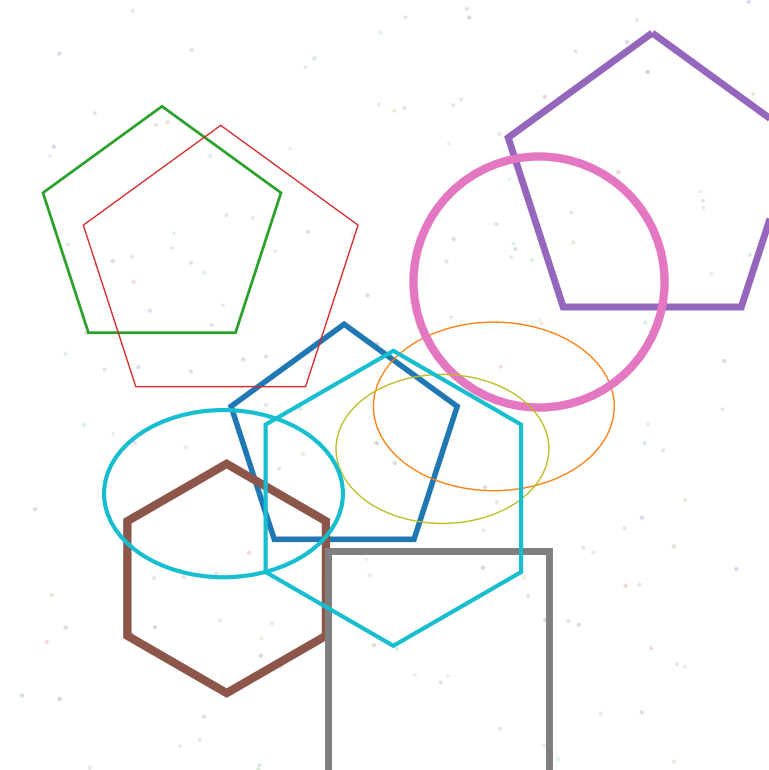[{"shape": "pentagon", "thickness": 2, "radius": 0.77, "center": [0.447, 0.425]}, {"shape": "oval", "thickness": 0.5, "radius": 0.78, "center": [0.641, 0.472]}, {"shape": "pentagon", "thickness": 1, "radius": 0.81, "center": [0.21, 0.699]}, {"shape": "pentagon", "thickness": 0.5, "radius": 0.94, "center": [0.287, 0.65]}, {"shape": "pentagon", "thickness": 2.5, "radius": 0.98, "center": [0.847, 0.76]}, {"shape": "hexagon", "thickness": 3, "radius": 0.74, "center": [0.294, 0.249]}, {"shape": "circle", "thickness": 3, "radius": 0.82, "center": [0.7, 0.634]}, {"shape": "square", "thickness": 2.5, "radius": 0.72, "center": [0.569, 0.141]}, {"shape": "oval", "thickness": 0.5, "radius": 0.69, "center": [0.575, 0.417]}, {"shape": "hexagon", "thickness": 1.5, "radius": 0.96, "center": [0.511, 0.353]}, {"shape": "oval", "thickness": 1.5, "radius": 0.78, "center": [0.29, 0.359]}]